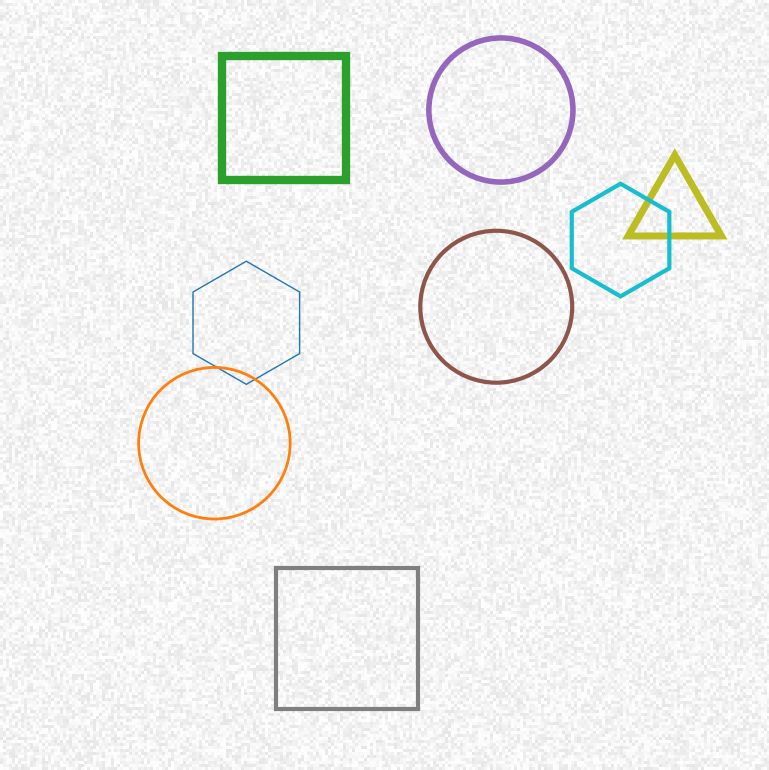[{"shape": "hexagon", "thickness": 0.5, "radius": 0.4, "center": [0.32, 0.581]}, {"shape": "circle", "thickness": 1, "radius": 0.49, "center": [0.278, 0.424]}, {"shape": "square", "thickness": 3, "radius": 0.4, "center": [0.369, 0.847]}, {"shape": "circle", "thickness": 2, "radius": 0.47, "center": [0.651, 0.857]}, {"shape": "circle", "thickness": 1.5, "radius": 0.49, "center": [0.644, 0.602]}, {"shape": "square", "thickness": 1.5, "radius": 0.46, "center": [0.451, 0.171]}, {"shape": "triangle", "thickness": 2.5, "radius": 0.35, "center": [0.876, 0.729]}, {"shape": "hexagon", "thickness": 1.5, "radius": 0.37, "center": [0.806, 0.688]}]